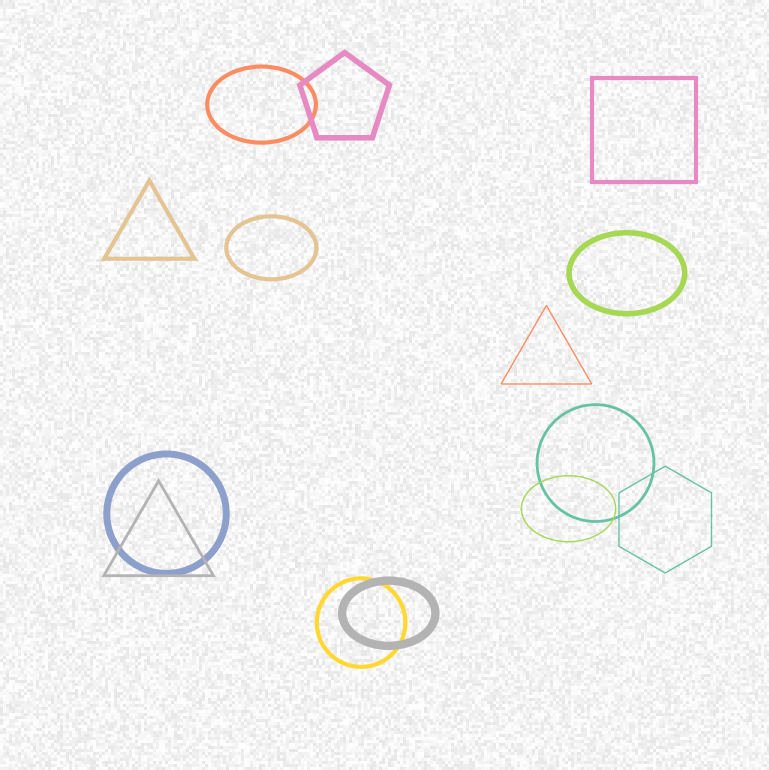[{"shape": "hexagon", "thickness": 0.5, "radius": 0.35, "center": [0.864, 0.325]}, {"shape": "circle", "thickness": 1, "radius": 0.38, "center": [0.773, 0.399]}, {"shape": "triangle", "thickness": 0.5, "radius": 0.34, "center": [0.71, 0.535]}, {"shape": "oval", "thickness": 1.5, "radius": 0.35, "center": [0.34, 0.864]}, {"shape": "circle", "thickness": 2.5, "radius": 0.39, "center": [0.216, 0.333]}, {"shape": "square", "thickness": 1.5, "radius": 0.34, "center": [0.836, 0.831]}, {"shape": "pentagon", "thickness": 2, "radius": 0.31, "center": [0.448, 0.871]}, {"shape": "oval", "thickness": 2, "radius": 0.38, "center": [0.814, 0.645]}, {"shape": "oval", "thickness": 0.5, "radius": 0.31, "center": [0.738, 0.339]}, {"shape": "circle", "thickness": 1.5, "radius": 0.29, "center": [0.469, 0.191]}, {"shape": "triangle", "thickness": 1.5, "radius": 0.34, "center": [0.194, 0.698]}, {"shape": "oval", "thickness": 1.5, "radius": 0.29, "center": [0.352, 0.678]}, {"shape": "triangle", "thickness": 1, "radius": 0.41, "center": [0.206, 0.293]}, {"shape": "oval", "thickness": 3, "radius": 0.3, "center": [0.505, 0.204]}]